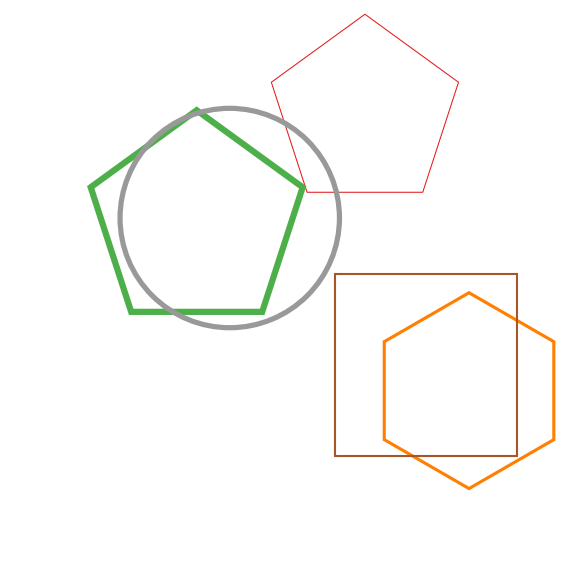[{"shape": "pentagon", "thickness": 0.5, "radius": 0.85, "center": [0.632, 0.804]}, {"shape": "pentagon", "thickness": 3, "radius": 0.96, "center": [0.341, 0.615]}, {"shape": "hexagon", "thickness": 1.5, "radius": 0.85, "center": [0.812, 0.323]}, {"shape": "square", "thickness": 1, "radius": 0.79, "center": [0.738, 0.367]}, {"shape": "circle", "thickness": 2.5, "radius": 0.95, "center": [0.398, 0.622]}]